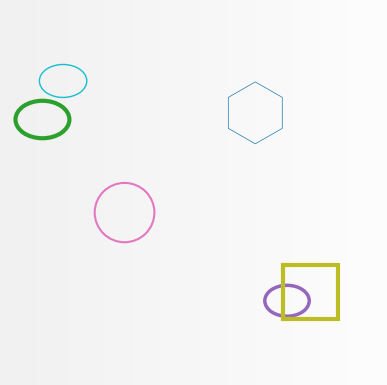[{"shape": "hexagon", "thickness": 0.5, "radius": 0.4, "center": [0.659, 0.707]}, {"shape": "oval", "thickness": 3, "radius": 0.35, "center": [0.11, 0.69]}, {"shape": "oval", "thickness": 2.5, "radius": 0.29, "center": [0.741, 0.219]}, {"shape": "circle", "thickness": 1.5, "radius": 0.39, "center": [0.321, 0.448]}, {"shape": "square", "thickness": 3, "radius": 0.35, "center": [0.802, 0.241]}, {"shape": "oval", "thickness": 1, "radius": 0.31, "center": [0.163, 0.79]}]